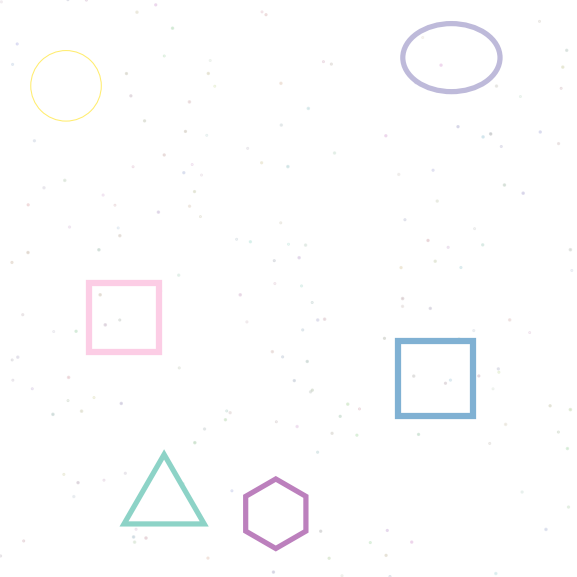[{"shape": "triangle", "thickness": 2.5, "radius": 0.4, "center": [0.284, 0.132]}, {"shape": "oval", "thickness": 2.5, "radius": 0.42, "center": [0.782, 0.899]}, {"shape": "square", "thickness": 3, "radius": 0.32, "center": [0.754, 0.344]}, {"shape": "square", "thickness": 3, "radius": 0.3, "center": [0.214, 0.449]}, {"shape": "hexagon", "thickness": 2.5, "radius": 0.3, "center": [0.478, 0.11]}, {"shape": "circle", "thickness": 0.5, "radius": 0.31, "center": [0.114, 0.851]}]